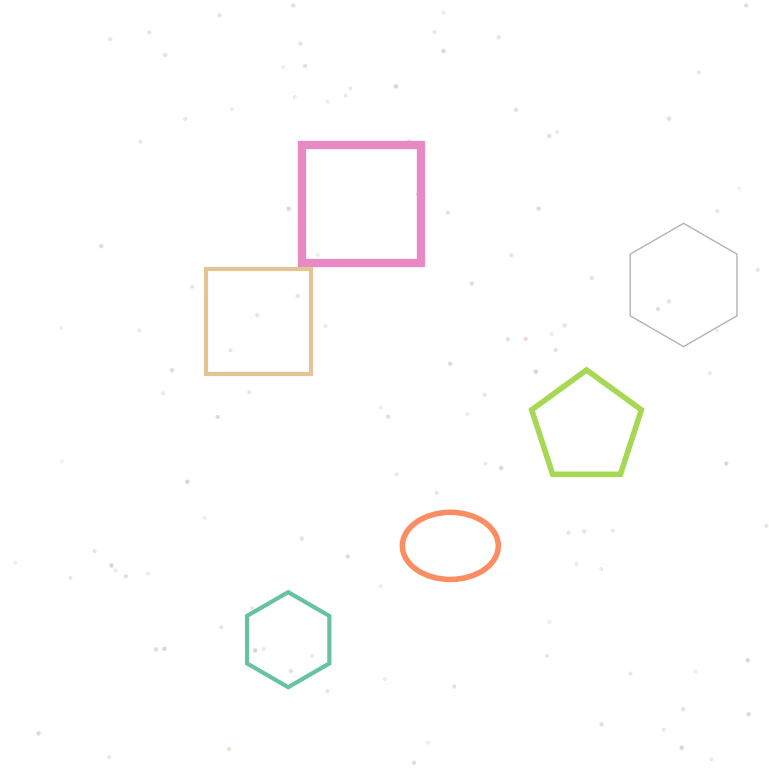[{"shape": "hexagon", "thickness": 1.5, "radius": 0.31, "center": [0.374, 0.169]}, {"shape": "oval", "thickness": 2, "radius": 0.31, "center": [0.585, 0.291]}, {"shape": "square", "thickness": 3, "radius": 0.38, "center": [0.47, 0.735]}, {"shape": "pentagon", "thickness": 2, "radius": 0.37, "center": [0.762, 0.445]}, {"shape": "square", "thickness": 1.5, "radius": 0.34, "center": [0.335, 0.583]}, {"shape": "hexagon", "thickness": 0.5, "radius": 0.4, "center": [0.888, 0.63]}]